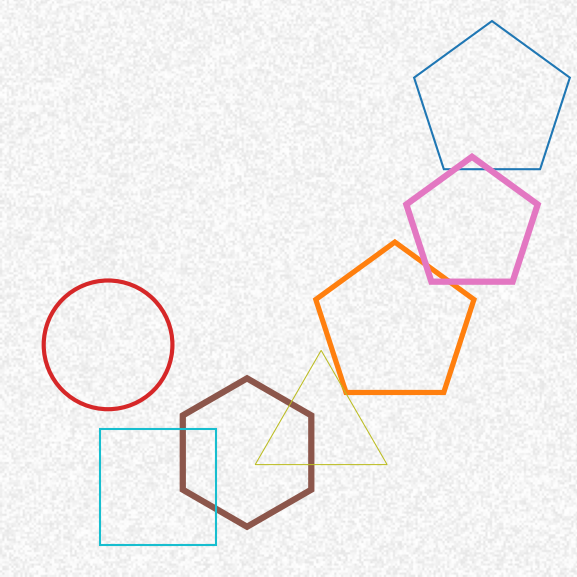[{"shape": "pentagon", "thickness": 1, "radius": 0.71, "center": [0.852, 0.821]}, {"shape": "pentagon", "thickness": 2.5, "radius": 0.72, "center": [0.684, 0.436]}, {"shape": "circle", "thickness": 2, "radius": 0.56, "center": [0.187, 0.402]}, {"shape": "hexagon", "thickness": 3, "radius": 0.64, "center": [0.428, 0.216]}, {"shape": "pentagon", "thickness": 3, "radius": 0.6, "center": [0.817, 0.608]}, {"shape": "triangle", "thickness": 0.5, "radius": 0.66, "center": [0.556, 0.261]}, {"shape": "square", "thickness": 1, "radius": 0.5, "center": [0.273, 0.156]}]